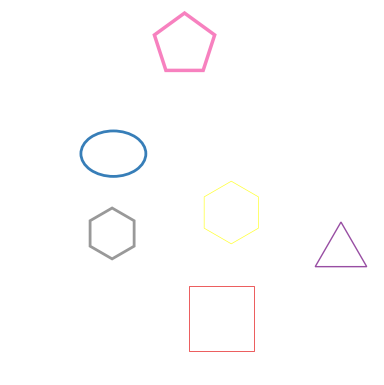[{"shape": "square", "thickness": 0.5, "radius": 0.42, "center": [0.576, 0.172]}, {"shape": "oval", "thickness": 2, "radius": 0.42, "center": [0.294, 0.601]}, {"shape": "triangle", "thickness": 1, "radius": 0.39, "center": [0.886, 0.346]}, {"shape": "hexagon", "thickness": 0.5, "radius": 0.41, "center": [0.601, 0.448]}, {"shape": "pentagon", "thickness": 2.5, "radius": 0.41, "center": [0.479, 0.884]}, {"shape": "hexagon", "thickness": 2, "radius": 0.33, "center": [0.291, 0.394]}]